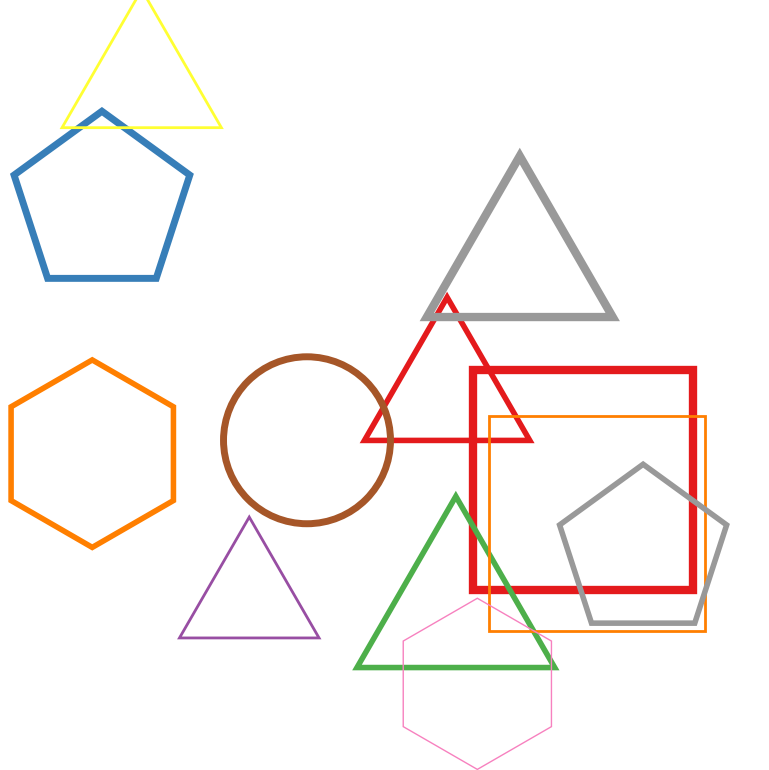[{"shape": "triangle", "thickness": 2, "radius": 0.62, "center": [0.581, 0.49]}, {"shape": "square", "thickness": 3, "radius": 0.71, "center": [0.757, 0.376]}, {"shape": "pentagon", "thickness": 2.5, "radius": 0.6, "center": [0.132, 0.736]}, {"shape": "triangle", "thickness": 2, "radius": 0.74, "center": [0.592, 0.207]}, {"shape": "triangle", "thickness": 1, "radius": 0.52, "center": [0.324, 0.224]}, {"shape": "hexagon", "thickness": 2, "radius": 0.61, "center": [0.12, 0.411]}, {"shape": "square", "thickness": 1, "radius": 0.7, "center": [0.776, 0.32]}, {"shape": "triangle", "thickness": 1, "radius": 0.6, "center": [0.184, 0.894]}, {"shape": "circle", "thickness": 2.5, "radius": 0.54, "center": [0.399, 0.428]}, {"shape": "hexagon", "thickness": 0.5, "radius": 0.56, "center": [0.62, 0.112]}, {"shape": "triangle", "thickness": 3, "radius": 0.7, "center": [0.675, 0.658]}, {"shape": "pentagon", "thickness": 2, "radius": 0.57, "center": [0.835, 0.283]}]